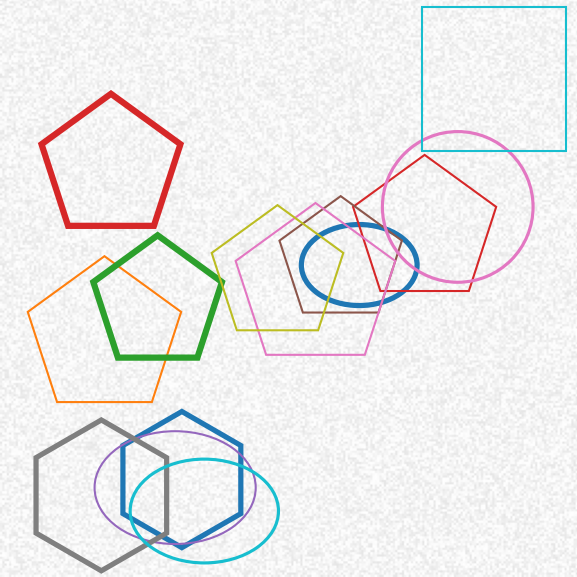[{"shape": "oval", "thickness": 2.5, "radius": 0.5, "center": [0.622, 0.54]}, {"shape": "hexagon", "thickness": 2.5, "radius": 0.59, "center": [0.315, 0.169]}, {"shape": "pentagon", "thickness": 1, "radius": 0.7, "center": [0.181, 0.416]}, {"shape": "pentagon", "thickness": 3, "radius": 0.59, "center": [0.273, 0.475]}, {"shape": "pentagon", "thickness": 3, "radius": 0.63, "center": [0.192, 0.71]}, {"shape": "pentagon", "thickness": 1, "radius": 0.65, "center": [0.735, 0.601]}, {"shape": "oval", "thickness": 1, "radius": 0.7, "center": [0.303, 0.155]}, {"shape": "pentagon", "thickness": 1, "radius": 0.56, "center": [0.59, 0.548]}, {"shape": "circle", "thickness": 1.5, "radius": 0.65, "center": [0.793, 0.641]}, {"shape": "pentagon", "thickness": 1, "radius": 0.73, "center": [0.546, 0.502]}, {"shape": "hexagon", "thickness": 2.5, "radius": 0.65, "center": [0.175, 0.141]}, {"shape": "pentagon", "thickness": 1, "radius": 0.6, "center": [0.481, 0.524]}, {"shape": "oval", "thickness": 1.5, "radius": 0.64, "center": [0.354, 0.114]}, {"shape": "square", "thickness": 1, "radius": 0.62, "center": [0.855, 0.862]}]